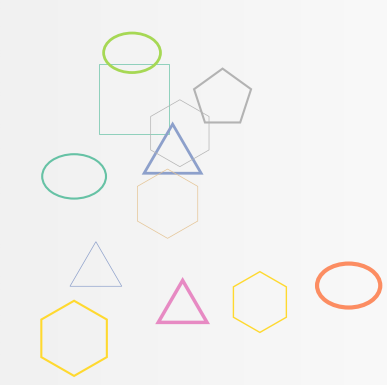[{"shape": "square", "thickness": 0.5, "radius": 0.45, "center": [0.345, 0.742]}, {"shape": "oval", "thickness": 1.5, "radius": 0.41, "center": [0.191, 0.542]}, {"shape": "oval", "thickness": 3, "radius": 0.41, "center": [0.9, 0.258]}, {"shape": "triangle", "thickness": 2, "radius": 0.42, "center": [0.445, 0.593]}, {"shape": "triangle", "thickness": 0.5, "radius": 0.39, "center": [0.247, 0.295]}, {"shape": "triangle", "thickness": 2.5, "radius": 0.36, "center": [0.471, 0.199]}, {"shape": "oval", "thickness": 2, "radius": 0.37, "center": [0.341, 0.863]}, {"shape": "hexagon", "thickness": 1, "radius": 0.39, "center": [0.671, 0.215]}, {"shape": "hexagon", "thickness": 1.5, "radius": 0.49, "center": [0.191, 0.121]}, {"shape": "hexagon", "thickness": 0.5, "radius": 0.45, "center": [0.432, 0.471]}, {"shape": "hexagon", "thickness": 0.5, "radius": 0.43, "center": [0.464, 0.654]}, {"shape": "pentagon", "thickness": 1.5, "radius": 0.39, "center": [0.574, 0.744]}]